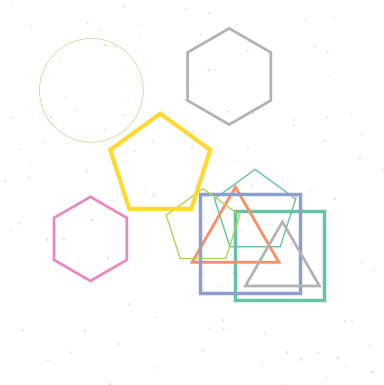[{"shape": "pentagon", "thickness": 1, "radius": 0.56, "center": [0.663, 0.449]}, {"shape": "square", "thickness": 2.5, "radius": 0.58, "center": [0.726, 0.337]}, {"shape": "triangle", "thickness": 2, "radius": 0.65, "center": [0.612, 0.384]}, {"shape": "square", "thickness": 2.5, "radius": 0.65, "center": [0.649, 0.368]}, {"shape": "hexagon", "thickness": 2, "radius": 0.55, "center": [0.235, 0.379]}, {"shape": "pentagon", "thickness": 1, "radius": 0.5, "center": [0.527, 0.41]}, {"shape": "pentagon", "thickness": 3, "radius": 0.68, "center": [0.416, 0.568]}, {"shape": "circle", "thickness": 0.5, "radius": 0.67, "center": [0.237, 0.765]}, {"shape": "hexagon", "thickness": 2, "radius": 0.62, "center": [0.595, 0.801]}, {"shape": "triangle", "thickness": 2, "radius": 0.56, "center": [0.734, 0.313]}]